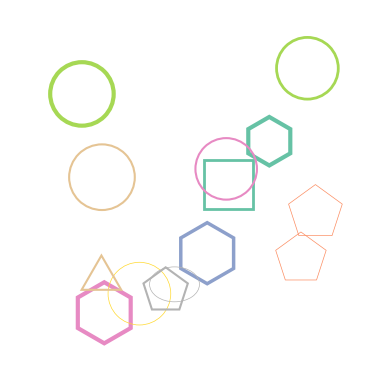[{"shape": "square", "thickness": 2, "radius": 0.32, "center": [0.593, 0.521]}, {"shape": "hexagon", "thickness": 3, "radius": 0.31, "center": [0.699, 0.633]}, {"shape": "pentagon", "thickness": 0.5, "radius": 0.37, "center": [0.819, 0.447]}, {"shape": "pentagon", "thickness": 0.5, "radius": 0.34, "center": [0.782, 0.329]}, {"shape": "hexagon", "thickness": 2.5, "radius": 0.4, "center": [0.538, 0.342]}, {"shape": "hexagon", "thickness": 3, "radius": 0.4, "center": [0.271, 0.188]}, {"shape": "circle", "thickness": 1.5, "radius": 0.4, "center": [0.588, 0.561]}, {"shape": "circle", "thickness": 2, "radius": 0.4, "center": [0.798, 0.823]}, {"shape": "circle", "thickness": 3, "radius": 0.41, "center": [0.213, 0.756]}, {"shape": "circle", "thickness": 0.5, "radius": 0.41, "center": [0.362, 0.237]}, {"shape": "circle", "thickness": 1.5, "radius": 0.43, "center": [0.265, 0.54]}, {"shape": "triangle", "thickness": 1.5, "radius": 0.3, "center": [0.263, 0.277]}, {"shape": "pentagon", "thickness": 1.5, "radius": 0.3, "center": [0.43, 0.245]}, {"shape": "oval", "thickness": 0.5, "radius": 0.32, "center": [0.453, 0.261]}]